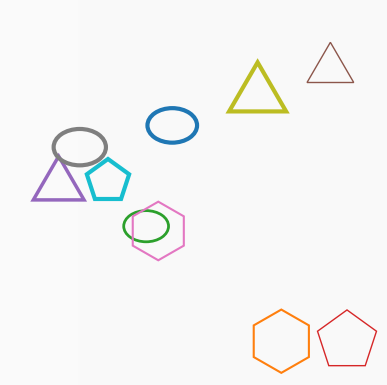[{"shape": "oval", "thickness": 3, "radius": 0.32, "center": [0.445, 0.674]}, {"shape": "hexagon", "thickness": 1.5, "radius": 0.41, "center": [0.726, 0.114]}, {"shape": "oval", "thickness": 2, "radius": 0.29, "center": [0.377, 0.412]}, {"shape": "pentagon", "thickness": 1, "radius": 0.4, "center": [0.895, 0.115]}, {"shape": "triangle", "thickness": 2.5, "radius": 0.38, "center": [0.151, 0.519]}, {"shape": "triangle", "thickness": 1, "radius": 0.35, "center": [0.853, 0.821]}, {"shape": "hexagon", "thickness": 1.5, "radius": 0.38, "center": [0.408, 0.4]}, {"shape": "oval", "thickness": 3, "radius": 0.34, "center": [0.206, 0.618]}, {"shape": "triangle", "thickness": 3, "radius": 0.42, "center": [0.665, 0.753]}, {"shape": "pentagon", "thickness": 3, "radius": 0.29, "center": [0.279, 0.53]}]